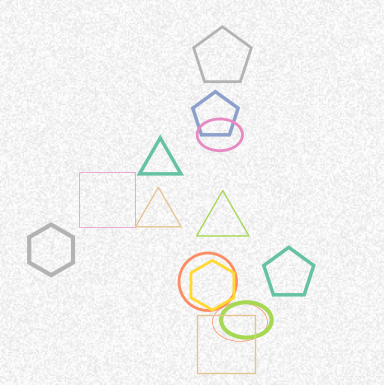[{"shape": "pentagon", "thickness": 2.5, "radius": 0.34, "center": [0.75, 0.289]}, {"shape": "triangle", "thickness": 2.5, "radius": 0.31, "center": [0.416, 0.579]}, {"shape": "circle", "thickness": 2, "radius": 0.37, "center": [0.54, 0.268]}, {"shape": "oval", "thickness": 0.5, "radius": 0.36, "center": [0.623, 0.163]}, {"shape": "pentagon", "thickness": 2.5, "radius": 0.31, "center": [0.56, 0.7]}, {"shape": "square", "thickness": 0.5, "radius": 0.36, "center": [0.277, 0.481]}, {"shape": "oval", "thickness": 2, "radius": 0.29, "center": [0.571, 0.65]}, {"shape": "oval", "thickness": 3, "radius": 0.33, "center": [0.64, 0.169]}, {"shape": "triangle", "thickness": 1, "radius": 0.39, "center": [0.578, 0.426]}, {"shape": "hexagon", "thickness": 2, "radius": 0.32, "center": [0.552, 0.259]}, {"shape": "square", "thickness": 1, "radius": 0.38, "center": [0.588, 0.106]}, {"shape": "triangle", "thickness": 1, "radius": 0.34, "center": [0.411, 0.445]}, {"shape": "hexagon", "thickness": 3, "radius": 0.33, "center": [0.133, 0.351]}, {"shape": "pentagon", "thickness": 2, "radius": 0.39, "center": [0.578, 0.852]}]